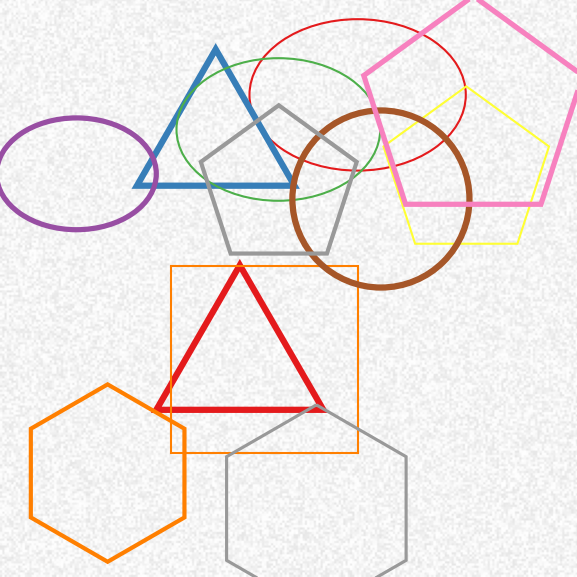[{"shape": "oval", "thickness": 1, "radius": 0.94, "center": [0.619, 0.835]}, {"shape": "triangle", "thickness": 3, "radius": 0.83, "center": [0.415, 0.373]}, {"shape": "triangle", "thickness": 3, "radius": 0.79, "center": [0.373, 0.756]}, {"shape": "oval", "thickness": 1, "radius": 0.88, "center": [0.482, 0.775]}, {"shape": "oval", "thickness": 2.5, "radius": 0.69, "center": [0.132, 0.698]}, {"shape": "square", "thickness": 1, "radius": 0.81, "center": [0.458, 0.377]}, {"shape": "hexagon", "thickness": 2, "radius": 0.77, "center": [0.186, 0.18]}, {"shape": "pentagon", "thickness": 1, "radius": 0.75, "center": [0.807, 0.699]}, {"shape": "circle", "thickness": 3, "radius": 0.77, "center": [0.66, 0.655]}, {"shape": "pentagon", "thickness": 2.5, "radius": 1.0, "center": [0.82, 0.807]}, {"shape": "pentagon", "thickness": 2, "radius": 0.71, "center": [0.483, 0.675]}, {"shape": "hexagon", "thickness": 1.5, "radius": 0.9, "center": [0.548, 0.119]}]